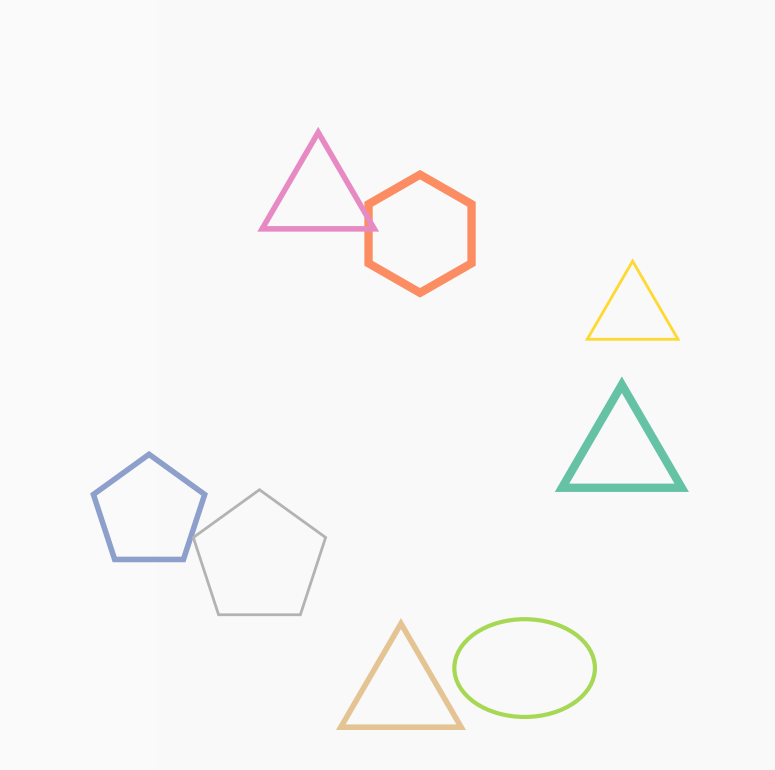[{"shape": "triangle", "thickness": 3, "radius": 0.45, "center": [0.802, 0.411]}, {"shape": "hexagon", "thickness": 3, "radius": 0.38, "center": [0.542, 0.696]}, {"shape": "pentagon", "thickness": 2, "radius": 0.38, "center": [0.192, 0.334]}, {"shape": "triangle", "thickness": 2, "radius": 0.42, "center": [0.411, 0.745]}, {"shape": "oval", "thickness": 1.5, "radius": 0.45, "center": [0.677, 0.132]}, {"shape": "triangle", "thickness": 1, "radius": 0.34, "center": [0.816, 0.593]}, {"shape": "triangle", "thickness": 2, "radius": 0.45, "center": [0.517, 0.1]}, {"shape": "pentagon", "thickness": 1, "radius": 0.45, "center": [0.335, 0.274]}]